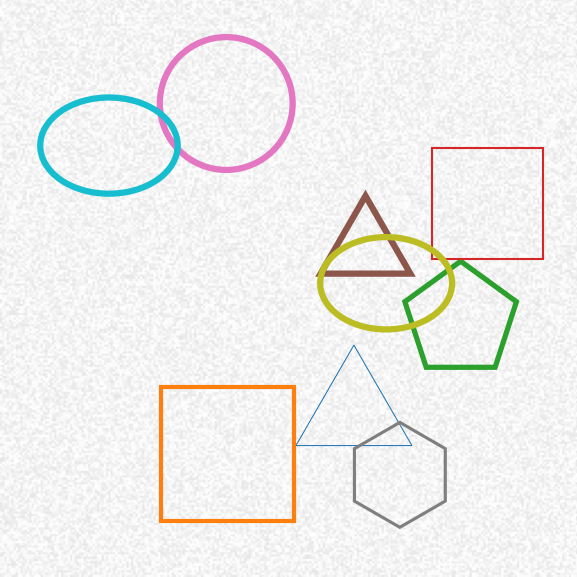[{"shape": "triangle", "thickness": 0.5, "radius": 0.58, "center": [0.613, 0.286]}, {"shape": "square", "thickness": 2, "radius": 0.58, "center": [0.393, 0.213]}, {"shape": "pentagon", "thickness": 2.5, "radius": 0.51, "center": [0.798, 0.445]}, {"shape": "square", "thickness": 1, "radius": 0.48, "center": [0.845, 0.647]}, {"shape": "triangle", "thickness": 3, "radius": 0.45, "center": [0.633, 0.57]}, {"shape": "circle", "thickness": 3, "radius": 0.58, "center": [0.392, 0.82]}, {"shape": "hexagon", "thickness": 1.5, "radius": 0.45, "center": [0.692, 0.177]}, {"shape": "oval", "thickness": 3, "radius": 0.57, "center": [0.669, 0.509]}, {"shape": "oval", "thickness": 3, "radius": 0.6, "center": [0.189, 0.747]}]